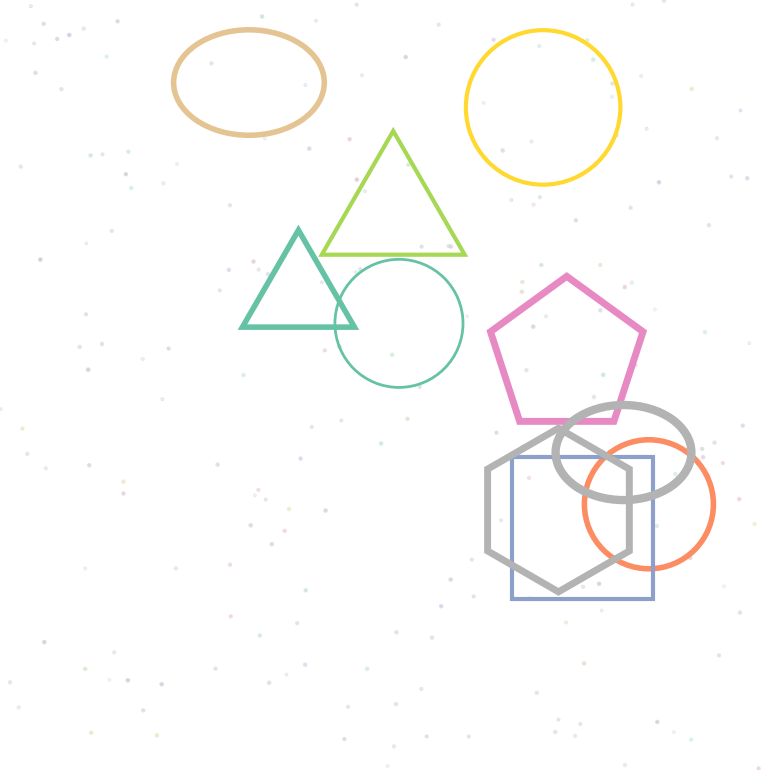[{"shape": "triangle", "thickness": 2, "radius": 0.42, "center": [0.388, 0.617]}, {"shape": "circle", "thickness": 1, "radius": 0.42, "center": [0.518, 0.58]}, {"shape": "circle", "thickness": 2, "radius": 0.42, "center": [0.843, 0.345]}, {"shape": "square", "thickness": 1.5, "radius": 0.46, "center": [0.756, 0.314]}, {"shape": "pentagon", "thickness": 2.5, "radius": 0.52, "center": [0.736, 0.537]}, {"shape": "triangle", "thickness": 1.5, "radius": 0.54, "center": [0.511, 0.723]}, {"shape": "circle", "thickness": 1.5, "radius": 0.5, "center": [0.705, 0.86]}, {"shape": "oval", "thickness": 2, "radius": 0.49, "center": [0.323, 0.893]}, {"shape": "oval", "thickness": 3, "radius": 0.44, "center": [0.81, 0.412]}, {"shape": "hexagon", "thickness": 2.5, "radius": 0.53, "center": [0.725, 0.338]}]